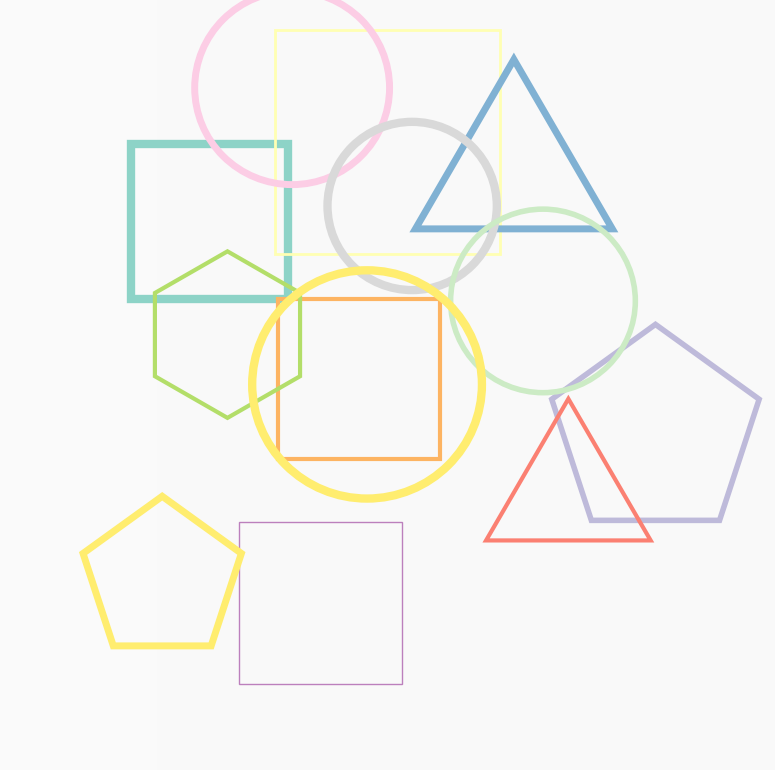[{"shape": "square", "thickness": 3, "radius": 0.51, "center": [0.27, 0.712]}, {"shape": "square", "thickness": 1, "radius": 0.73, "center": [0.5, 0.816]}, {"shape": "pentagon", "thickness": 2, "radius": 0.7, "center": [0.846, 0.438]}, {"shape": "triangle", "thickness": 1.5, "radius": 0.61, "center": [0.733, 0.359]}, {"shape": "triangle", "thickness": 2.5, "radius": 0.73, "center": [0.663, 0.776]}, {"shape": "square", "thickness": 1.5, "radius": 0.52, "center": [0.463, 0.508]}, {"shape": "hexagon", "thickness": 1.5, "radius": 0.54, "center": [0.294, 0.565]}, {"shape": "circle", "thickness": 2.5, "radius": 0.63, "center": [0.377, 0.886]}, {"shape": "circle", "thickness": 3, "radius": 0.55, "center": [0.532, 0.733]}, {"shape": "square", "thickness": 0.5, "radius": 0.53, "center": [0.413, 0.217]}, {"shape": "circle", "thickness": 2, "radius": 0.6, "center": [0.701, 0.609]}, {"shape": "circle", "thickness": 3, "radius": 0.74, "center": [0.474, 0.501]}, {"shape": "pentagon", "thickness": 2.5, "radius": 0.54, "center": [0.209, 0.248]}]